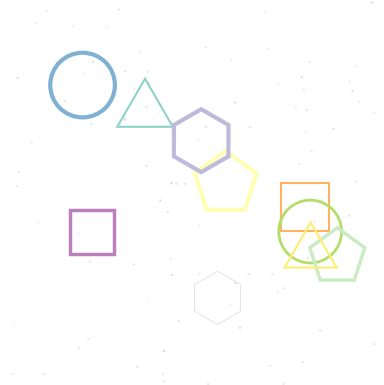[{"shape": "triangle", "thickness": 1.5, "radius": 0.42, "center": [0.377, 0.712]}, {"shape": "pentagon", "thickness": 3, "radius": 0.42, "center": [0.586, 0.523]}, {"shape": "hexagon", "thickness": 3, "radius": 0.41, "center": [0.523, 0.635]}, {"shape": "circle", "thickness": 3, "radius": 0.42, "center": [0.214, 0.779]}, {"shape": "square", "thickness": 1.5, "radius": 0.31, "center": [0.792, 0.462]}, {"shape": "circle", "thickness": 2, "radius": 0.41, "center": [0.806, 0.399]}, {"shape": "hexagon", "thickness": 0.5, "radius": 0.35, "center": [0.565, 0.226]}, {"shape": "square", "thickness": 2.5, "radius": 0.29, "center": [0.238, 0.397]}, {"shape": "pentagon", "thickness": 2.5, "radius": 0.38, "center": [0.876, 0.333]}, {"shape": "triangle", "thickness": 1.5, "radius": 0.39, "center": [0.807, 0.344]}]